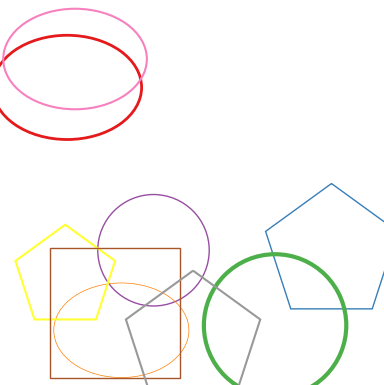[{"shape": "oval", "thickness": 2, "radius": 0.97, "center": [0.174, 0.773]}, {"shape": "pentagon", "thickness": 1, "radius": 0.9, "center": [0.861, 0.343]}, {"shape": "circle", "thickness": 3, "radius": 0.92, "center": [0.714, 0.155]}, {"shape": "circle", "thickness": 1, "radius": 0.72, "center": [0.399, 0.35]}, {"shape": "oval", "thickness": 0.5, "radius": 0.88, "center": [0.315, 0.142]}, {"shape": "pentagon", "thickness": 1.5, "radius": 0.68, "center": [0.169, 0.28]}, {"shape": "square", "thickness": 1, "radius": 0.84, "center": [0.299, 0.186]}, {"shape": "oval", "thickness": 1.5, "radius": 0.93, "center": [0.195, 0.847]}, {"shape": "pentagon", "thickness": 1.5, "radius": 0.92, "center": [0.502, 0.114]}]